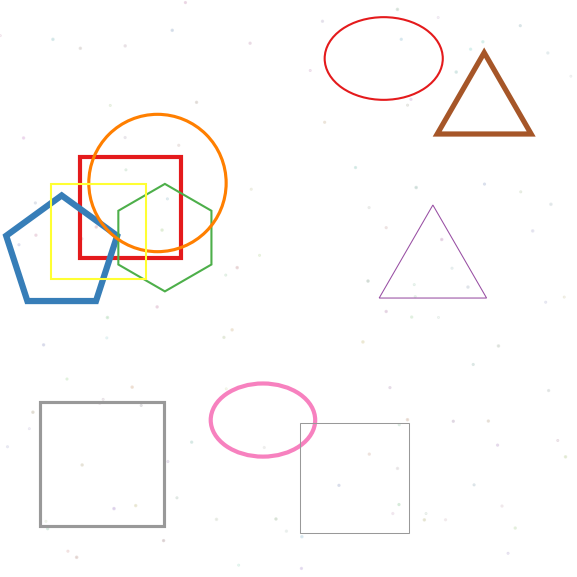[{"shape": "oval", "thickness": 1, "radius": 0.51, "center": [0.664, 0.898]}, {"shape": "square", "thickness": 2, "radius": 0.44, "center": [0.226, 0.639]}, {"shape": "pentagon", "thickness": 3, "radius": 0.51, "center": [0.107, 0.56]}, {"shape": "hexagon", "thickness": 1, "radius": 0.47, "center": [0.286, 0.588]}, {"shape": "triangle", "thickness": 0.5, "radius": 0.54, "center": [0.75, 0.537]}, {"shape": "circle", "thickness": 1.5, "radius": 0.59, "center": [0.273, 0.682]}, {"shape": "square", "thickness": 1, "radius": 0.41, "center": [0.171, 0.598]}, {"shape": "triangle", "thickness": 2.5, "radius": 0.47, "center": [0.838, 0.814]}, {"shape": "oval", "thickness": 2, "radius": 0.45, "center": [0.455, 0.272]}, {"shape": "square", "thickness": 0.5, "radius": 0.47, "center": [0.614, 0.171]}, {"shape": "square", "thickness": 1.5, "radius": 0.54, "center": [0.177, 0.196]}]